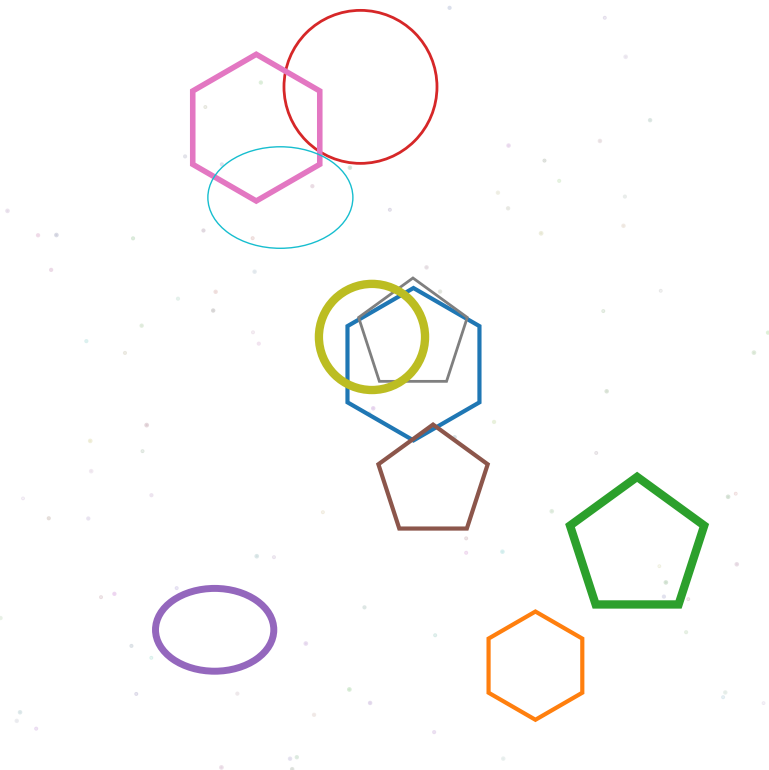[{"shape": "hexagon", "thickness": 1.5, "radius": 0.49, "center": [0.537, 0.527]}, {"shape": "hexagon", "thickness": 1.5, "radius": 0.35, "center": [0.695, 0.136]}, {"shape": "pentagon", "thickness": 3, "radius": 0.46, "center": [0.827, 0.289]}, {"shape": "circle", "thickness": 1, "radius": 0.5, "center": [0.468, 0.887]}, {"shape": "oval", "thickness": 2.5, "radius": 0.38, "center": [0.279, 0.182]}, {"shape": "pentagon", "thickness": 1.5, "radius": 0.37, "center": [0.562, 0.374]}, {"shape": "hexagon", "thickness": 2, "radius": 0.48, "center": [0.333, 0.834]}, {"shape": "pentagon", "thickness": 1, "radius": 0.37, "center": [0.536, 0.565]}, {"shape": "circle", "thickness": 3, "radius": 0.34, "center": [0.483, 0.562]}, {"shape": "oval", "thickness": 0.5, "radius": 0.47, "center": [0.364, 0.743]}]